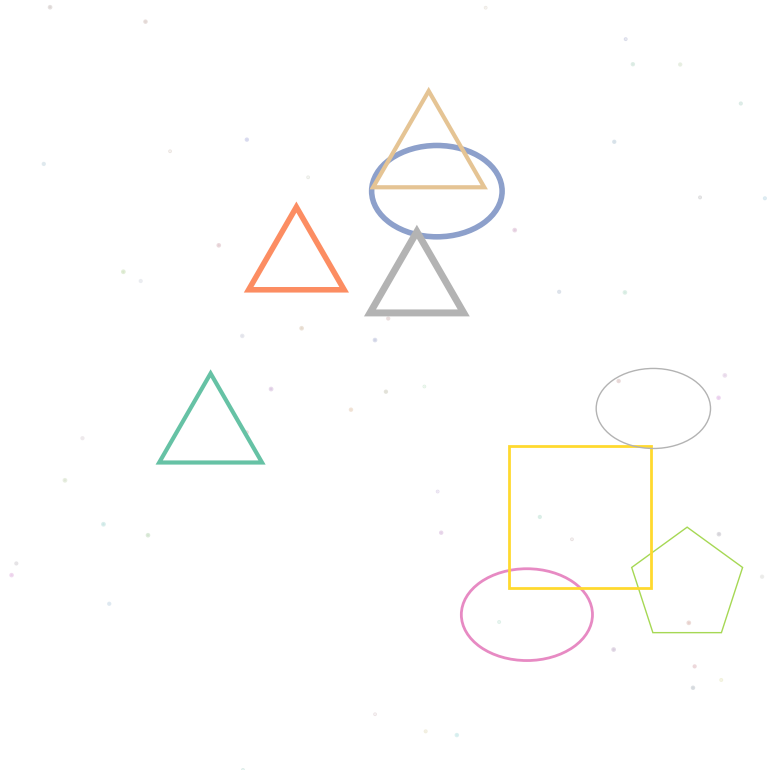[{"shape": "triangle", "thickness": 1.5, "radius": 0.39, "center": [0.274, 0.438]}, {"shape": "triangle", "thickness": 2, "radius": 0.36, "center": [0.385, 0.659]}, {"shape": "oval", "thickness": 2, "radius": 0.42, "center": [0.567, 0.752]}, {"shape": "oval", "thickness": 1, "radius": 0.43, "center": [0.684, 0.202]}, {"shape": "pentagon", "thickness": 0.5, "radius": 0.38, "center": [0.892, 0.24]}, {"shape": "square", "thickness": 1, "radius": 0.46, "center": [0.753, 0.329]}, {"shape": "triangle", "thickness": 1.5, "radius": 0.42, "center": [0.557, 0.798]}, {"shape": "triangle", "thickness": 2.5, "radius": 0.35, "center": [0.541, 0.629]}, {"shape": "oval", "thickness": 0.5, "radius": 0.37, "center": [0.849, 0.47]}]